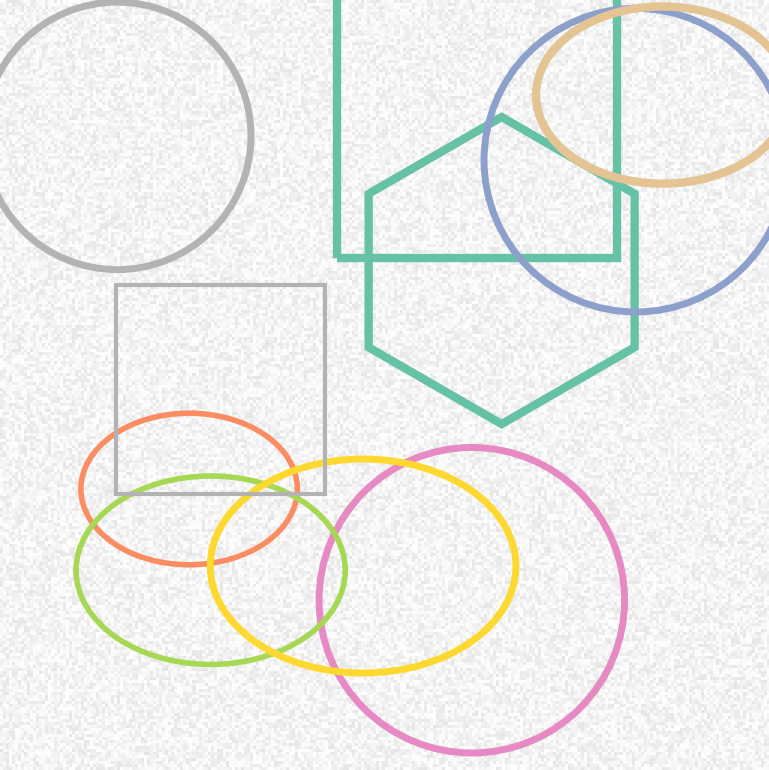[{"shape": "square", "thickness": 3, "radius": 0.91, "center": [0.62, 0.847]}, {"shape": "hexagon", "thickness": 3, "radius": 1.0, "center": [0.651, 0.649]}, {"shape": "oval", "thickness": 2, "radius": 0.7, "center": [0.246, 0.365]}, {"shape": "circle", "thickness": 2.5, "radius": 0.99, "center": [0.826, 0.792]}, {"shape": "circle", "thickness": 2.5, "radius": 0.99, "center": [0.613, 0.22]}, {"shape": "oval", "thickness": 2, "radius": 0.87, "center": [0.274, 0.259]}, {"shape": "oval", "thickness": 2.5, "radius": 0.99, "center": [0.472, 0.265]}, {"shape": "oval", "thickness": 3, "radius": 0.82, "center": [0.86, 0.877]}, {"shape": "circle", "thickness": 2.5, "radius": 0.87, "center": [0.152, 0.824]}, {"shape": "square", "thickness": 1.5, "radius": 0.68, "center": [0.286, 0.494]}]